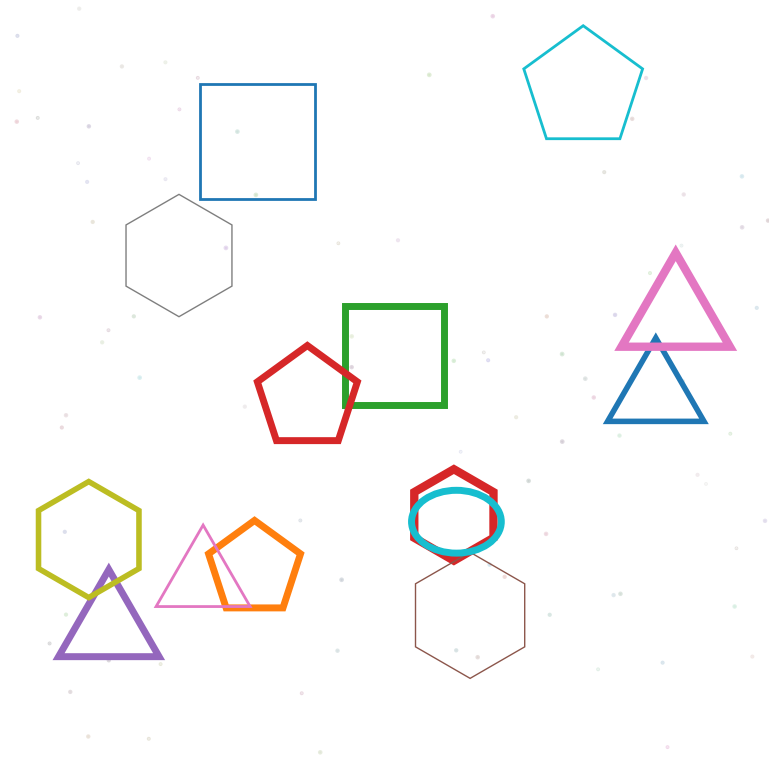[{"shape": "triangle", "thickness": 2, "radius": 0.36, "center": [0.852, 0.489]}, {"shape": "square", "thickness": 1, "radius": 0.37, "center": [0.334, 0.817]}, {"shape": "pentagon", "thickness": 2.5, "radius": 0.31, "center": [0.331, 0.261]}, {"shape": "square", "thickness": 2.5, "radius": 0.32, "center": [0.512, 0.538]}, {"shape": "pentagon", "thickness": 2.5, "radius": 0.34, "center": [0.399, 0.483]}, {"shape": "hexagon", "thickness": 3, "radius": 0.3, "center": [0.589, 0.331]}, {"shape": "triangle", "thickness": 2.5, "radius": 0.38, "center": [0.141, 0.185]}, {"shape": "hexagon", "thickness": 0.5, "radius": 0.41, "center": [0.611, 0.201]}, {"shape": "triangle", "thickness": 1, "radius": 0.35, "center": [0.264, 0.248]}, {"shape": "triangle", "thickness": 3, "radius": 0.41, "center": [0.878, 0.59]}, {"shape": "hexagon", "thickness": 0.5, "radius": 0.4, "center": [0.232, 0.668]}, {"shape": "hexagon", "thickness": 2, "radius": 0.38, "center": [0.115, 0.299]}, {"shape": "pentagon", "thickness": 1, "radius": 0.41, "center": [0.757, 0.885]}, {"shape": "oval", "thickness": 2.5, "radius": 0.29, "center": [0.593, 0.322]}]